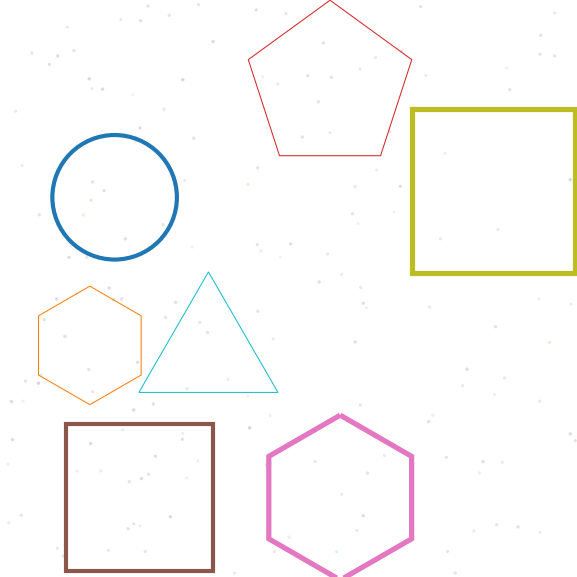[{"shape": "circle", "thickness": 2, "radius": 0.54, "center": [0.198, 0.658]}, {"shape": "hexagon", "thickness": 0.5, "radius": 0.51, "center": [0.156, 0.401]}, {"shape": "pentagon", "thickness": 0.5, "radius": 0.74, "center": [0.571, 0.85]}, {"shape": "square", "thickness": 2, "radius": 0.64, "center": [0.242, 0.138]}, {"shape": "hexagon", "thickness": 2.5, "radius": 0.71, "center": [0.589, 0.137]}, {"shape": "square", "thickness": 2.5, "radius": 0.71, "center": [0.855, 0.669]}, {"shape": "triangle", "thickness": 0.5, "radius": 0.7, "center": [0.361, 0.389]}]